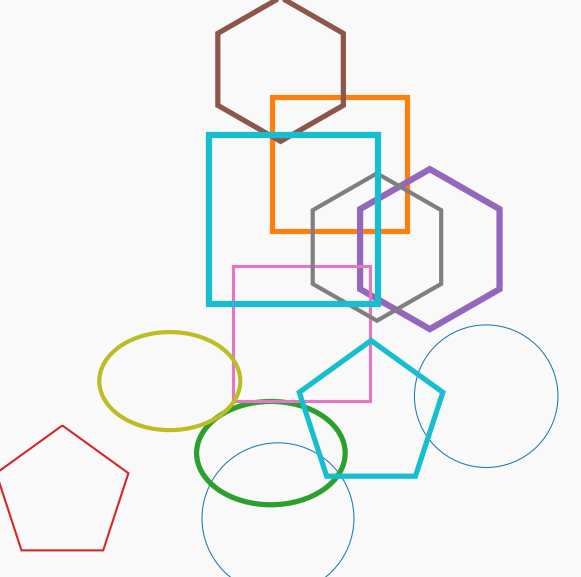[{"shape": "circle", "thickness": 0.5, "radius": 0.62, "center": [0.836, 0.313]}, {"shape": "circle", "thickness": 0.5, "radius": 0.65, "center": [0.478, 0.102]}, {"shape": "square", "thickness": 2.5, "radius": 0.58, "center": [0.584, 0.714]}, {"shape": "oval", "thickness": 2.5, "radius": 0.64, "center": [0.466, 0.215]}, {"shape": "pentagon", "thickness": 1, "radius": 0.6, "center": [0.107, 0.143]}, {"shape": "hexagon", "thickness": 3, "radius": 0.69, "center": [0.739, 0.568]}, {"shape": "hexagon", "thickness": 2.5, "radius": 0.62, "center": [0.483, 0.879]}, {"shape": "square", "thickness": 1.5, "radius": 0.59, "center": [0.519, 0.422]}, {"shape": "hexagon", "thickness": 2, "radius": 0.64, "center": [0.649, 0.571]}, {"shape": "oval", "thickness": 2, "radius": 0.61, "center": [0.292, 0.339]}, {"shape": "square", "thickness": 3, "radius": 0.73, "center": [0.505, 0.62]}, {"shape": "pentagon", "thickness": 2.5, "radius": 0.65, "center": [0.638, 0.28]}]